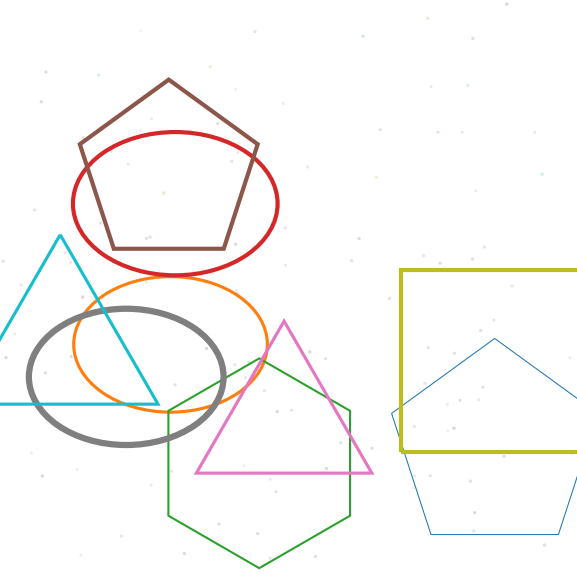[{"shape": "pentagon", "thickness": 0.5, "radius": 0.94, "center": [0.857, 0.225]}, {"shape": "oval", "thickness": 1.5, "radius": 0.84, "center": [0.295, 0.403]}, {"shape": "hexagon", "thickness": 1, "radius": 0.91, "center": [0.449, 0.197]}, {"shape": "oval", "thickness": 2, "radius": 0.89, "center": [0.303, 0.646]}, {"shape": "pentagon", "thickness": 2, "radius": 0.81, "center": [0.292, 0.699]}, {"shape": "triangle", "thickness": 1.5, "radius": 0.88, "center": [0.492, 0.268]}, {"shape": "oval", "thickness": 3, "radius": 0.84, "center": [0.219, 0.347]}, {"shape": "square", "thickness": 2, "radius": 0.79, "center": [0.851, 0.374]}, {"shape": "triangle", "thickness": 1.5, "radius": 0.98, "center": [0.104, 0.397]}]